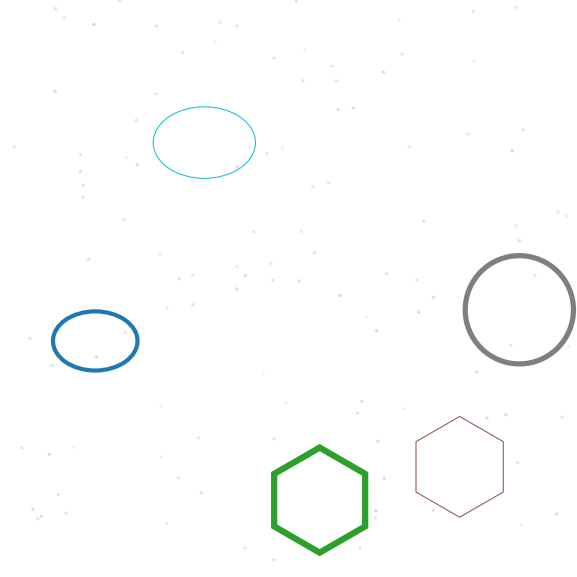[{"shape": "oval", "thickness": 2, "radius": 0.37, "center": [0.165, 0.409]}, {"shape": "hexagon", "thickness": 3, "radius": 0.45, "center": [0.554, 0.133]}, {"shape": "hexagon", "thickness": 0.5, "radius": 0.44, "center": [0.796, 0.191]}, {"shape": "circle", "thickness": 2.5, "radius": 0.47, "center": [0.899, 0.463]}, {"shape": "oval", "thickness": 0.5, "radius": 0.44, "center": [0.354, 0.752]}]